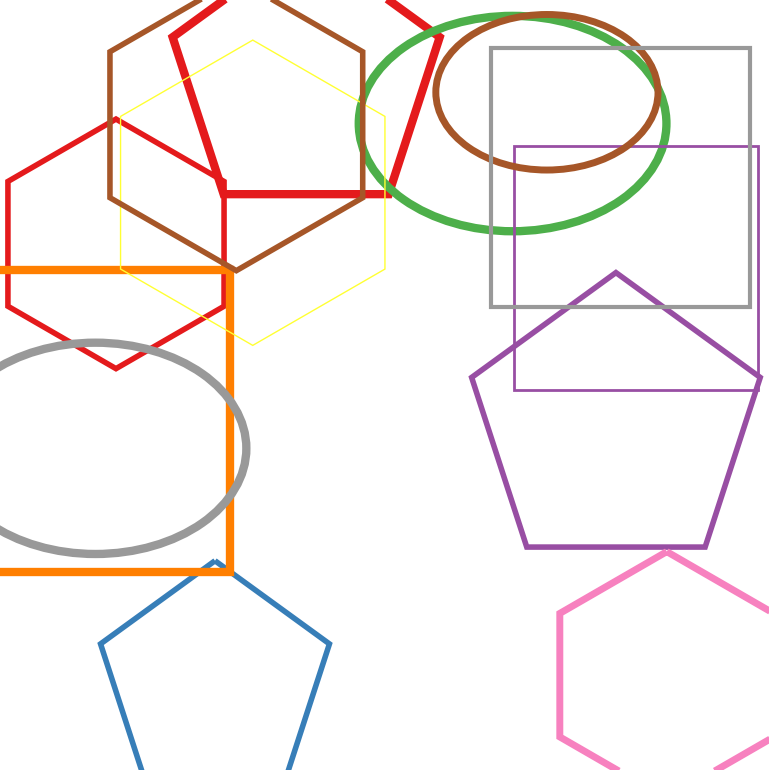[{"shape": "hexagon", "thickness": 2, "radius": 0.81, "center": [0.151, 0.683]}, {"shape": "pentagon", "thickness": 3, "radius": 0.91, "center": [0.398, 0.895]}, {"shape": "pentagon", "thickness": 2, "radius": 0.78, "center": [0.279, 0.115]}, {"shape": "oval", "thickness": 3, "radius": 1.0, "center": [0.666, 0.84]}, {"shape": "square", "thickness": 1, "radius": 0.79, "center": [0.826, 0.652]}, {"shape": "pentagon", "thickness": 2, "radius": 0.99, "center": [0.8, 0.449]}, {"shape": "square", "thickness": 3, "radius": 0.98, "center": [0.103, 0.453]}, {"shape": "hexagon", "thickness": 0.5, "radius": 0.99, "center": [0.328, 0.75]}, {"shape": "oval", "thickness": 2.5, "radius": 0.72, "center": [0.71, 0.88]}, {"shape": "hexagon", "thickness": 2, "radius": 0.95, "center": [0.307, 0.838]}, {"shape": "hexagon", "thickness": 2.5, "radius": 0.8, "center": [0.866, 0.123]}, {"shape": "square", "thickness": 1.5, "radius": 0.84, "center": [0.806, 0.77]}, {"shape": "oval", "thickness": 3, "radius": 0.98, "center": [0.124, 0.418]}]